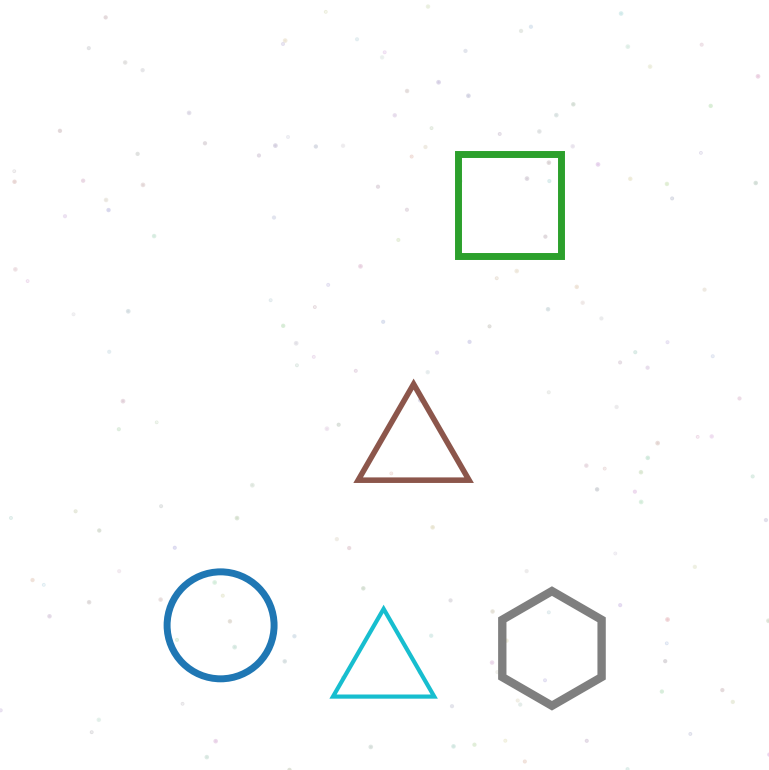[{"shape": "circle", "thickness": 2.5, "radius": 0.35, "center": [0.286, 0.188]}, {"shape": "square", "thickness": 2.5, "radius": 0.33, "center": [0.662, 0.734]}, {"shape": "triangle", "thickness": 2, "radius": 0.42, "center": [0.537, 0.418]}, {"shape": "hexagon", "thickness": 3, "radius": 0.37, "center": [0.717, 0.158]}, {"shape": "triangle", "thickness": 1.5, "radius": 0.38, "center": [0.498, 0.133]}]